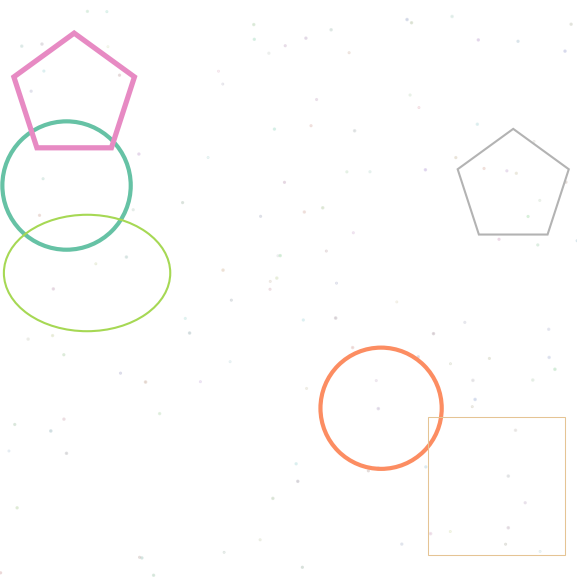[{"shape": "circle", "thickness": 2, "radius": 0.56, "center": [0.115, 0.678]}, {"shape": "circle", "thickness": 2, "radius": 0.52, "center": [0.66, 0.292]}, {"shape": "pentagon", "thickness": 2.5, "radius": 0.55, "center": [0.128, 0.832]}, {"shape": "oval", "thickness": 1, "radius": 0.72, "center": [0.151, 0.526]}, {"shape": "square", "thickness": 0.5, "radius": 0.59, "center": [0.86, 0.158]}, {"shape": "pentagon", "thickness": 1, "radius": 0.51, "center": [0.889, 0.675]}]